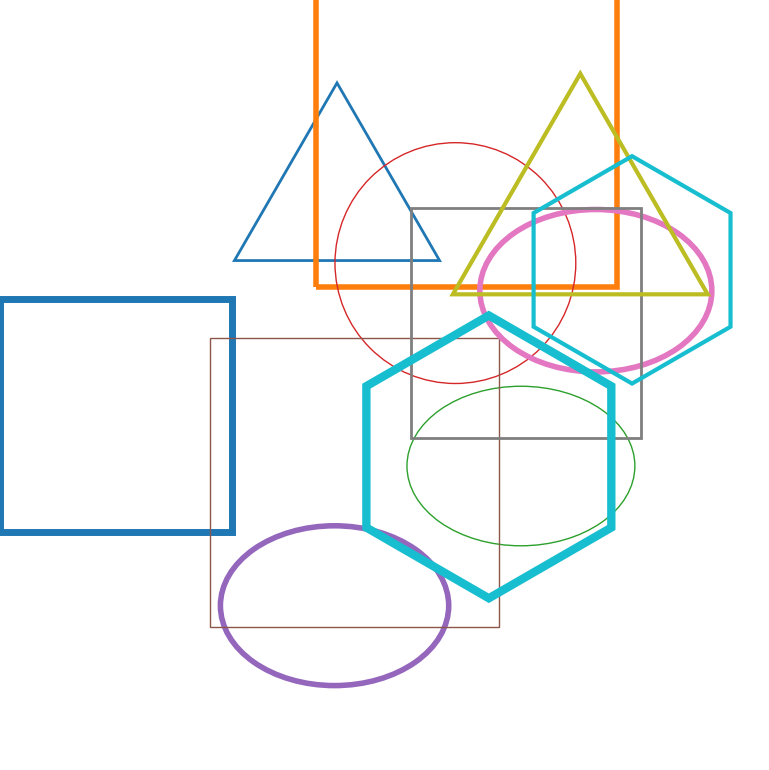[{"shape": "square", "thickness": 2.5, "radius": 0.75, "center": [0.151, 0.46]}, {"shape": "triangle", "thickness": 1, "radius": 0.77, "center": [0.438, 0.739]}, {"shape": "square", "thickness": 2, "radius": 0.98, "center": [0.606, 0.822]}, {"shape": "oval", "thickness": 0.5, "radius": 0.74, "center": [0.677, 0.395]}, {"shape": "circle", "thickness": 0.5, "radius": 0.78, "center": [0.591, 0.658]}, {"shape": "oval", "thickness": 2, "radius": 0.74, "center": [0.434, 0.213]}, {"shape": "square", "thickness": 0.5, "radius": 0.94, "center": [0.46, 0.373]}, {"shape": "oval", "thickness": 2, "radius": 0.75, "center": [0.774, 0.622]}, {"shape": "square", "thickness": 1, "radius": 0.75, "center": [0.684, 0.58]}, {"shape": "triangle", "thickness": 1.5, "radius": 0.96, "center": [0.754, 0.713]}, {"shape": "hexagon", "thickness": 1.5, "radius": 0.74, "center": [0.821, 0.65]}, {"shape": "hexagon", "thickness": 3, "radius": 0.92, "center": [0.635, 0.407]}]